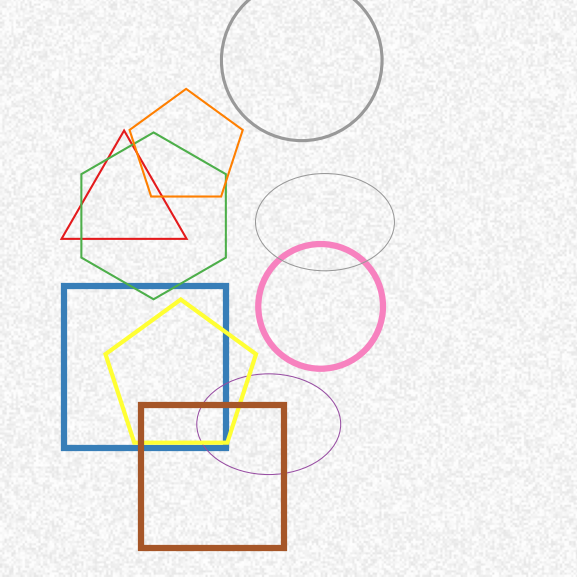[{"shape": "triangle", "thickness": 1, "radius": 0.63, "center": [0.215, 0.648]}, {"shape": "square", "thickness": 3, "radius": 0.7, "center": [0.251, 0.364]}, {"shape": "hexagon", "thickness": 1, "radius": 0.72, "center": [0.266, 0.625]}, {"shape": "oval", "thickness": 0.5, "radius": 0.62, "center": [0.465, 0.265]}, {"shape": "pentagon", "thickness": 1, "radius": 0.52, "center": [0.322, 0.742]}, {"shape": "pentagon", "thickness": 2, "radius": 0.69, "center": [0.313, 0.343]}, {"shape": "square", "thickness": 3, "radius": 0.62, "center": [0.368, 0.174]}, {"shape": "circle", "thickness": 3, "radius": 0.54, "center": [0.555, 0.469]}, {"shape": "oval", "thickness": 0.5, "radius": 0.6, "center": [0.563, 0.614]}, {"shape": "circle", "thickness": 1.5, "radius": 0.7, "center": [0.523, 0.895]}]